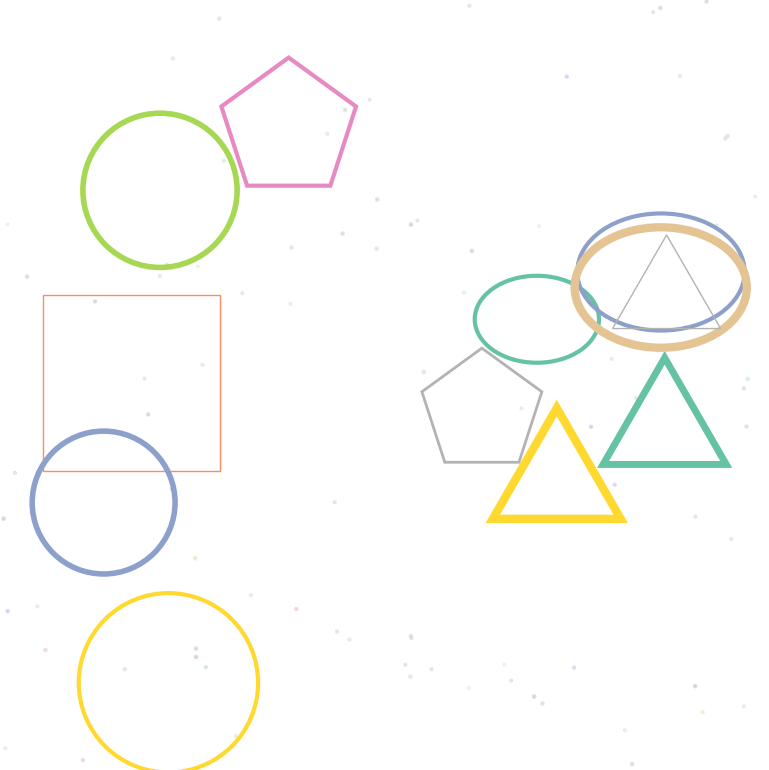[{"shape": "oval", "thickness": 1.5, "radius": 0.4, "center": [0.697, 0.585]}, {"shape": "triangle", "thickness": 2.5, "radius": 0.46, "center": [0.863, 0.443]}, {"shape": "square", "thickness": 0.5, "radius": 0.57, "center": [0.17, 0.503]}, {"shape": "circle", "thickness": 2, "radius": 0.46, "center": [0.135, 0.347]}, {"shape": "oval", "thickness": 1.5, "radius": 0.54, "center": [0.858, 0.647]}, {"shape": "pentagon", "thickness": 1.5, "radius": 0.46, "center": [0.375, 0.833]}, {"shape": "circle", "thickness": 2, "radius": 0.5, "center": [0.208, 0.753]}, {"shape": "circle", "thickness": 1.5, "radius": 0.58, "center": [0.219, 0.113]}, {"shape": "triangle", "thickness": 3, "radius": 0.48, "center": [0.723, 0.374]}, {"shape": "oval", "thickness": 3, "radius": 0.56, "center": [0.858, 0.627]}, {"shape": "triangle", "thickness": 0.5, "radius": 0.41, "center": [0.866, 0.614]}, {"shape": "pentagon", "thickness": 1, "radius": 0.41, "center": [0.626, 0.466]}]